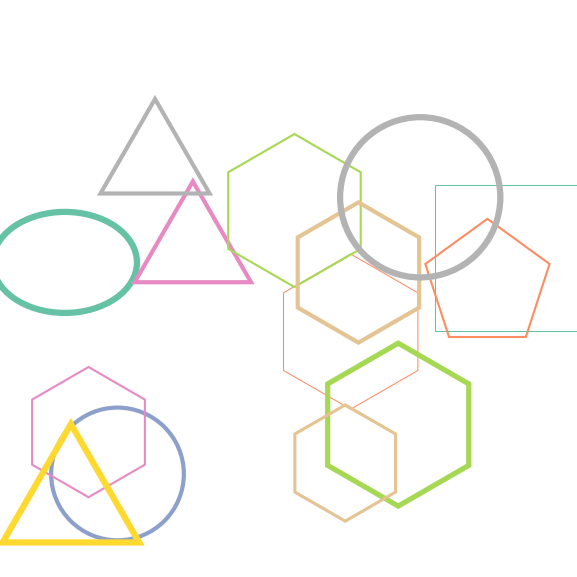[{"shape": "square", "thickness": 0.5, "radius": 0.63, "center": [0.88, 0.552]}, {"shape": "oval", "thickness": 3, "radius": 0.62, "center": [0.112, 0.545]}, {"shape": "hexagon", "thickness": 0.5, "radius": 0.67, "center": [0.607, 0.425]}, {"shape": "pentagon", "thickness": 1, "radius": 0.57, "center": [0.844, 0.507]}, {"shape": "circle", "thickness": 2, "radius": 0.57, "center": [0.203, 0.178]}, {"shape": "hexagon", "thickness": 1, "radius": 0.56, "center": [0.153, 0.251]}, {"shape": "triangle", "thickness": 2, "radius": 0.58, "center": [0.334, 0.569]}, {"shape": "hexagon", "thickness": 1, "radius": 0.66, "center": [0.51, 0.635]}, {"shape": "hexagon", "thickness": 2.5, "radius": 0.71, "center": [0.69, 0.264]}, {"shape": "triangle", "thickness": 3, "radius": 0.68, "center": [0.123, 0.128]}, {"shape": "hexagon", "thickness": 1.5, "radius": 0.5, "center": [0.598, 0.197]}, {"shape": "hexagon", "thickness": 2, "radius": 0.61, "center": [0.621, 0.527]}, {"shape": "circle", "thickness": 3, "radius": 0.69, "center": [0.728, 0.657]}, {"shape": "triangle", "thickness": 2, "radius": 0.55, "center": [0.268, 0.719]}]